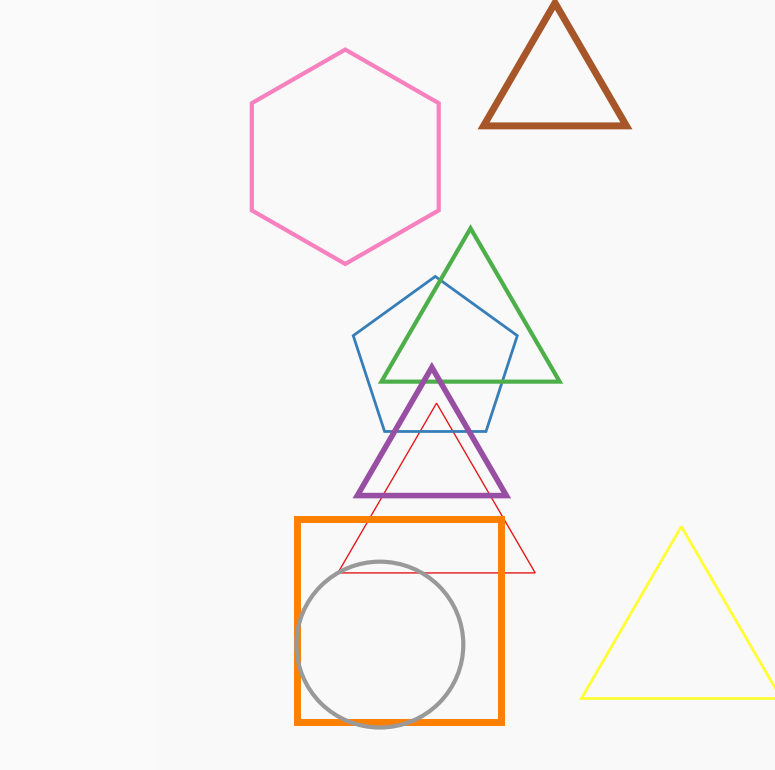[{"shape": "triangle", "thickness": 0.5, "radius": 0.74, "center": [0.563, 0.329]}, {"shape": "pentagon", "thickness": 1, "radius": 0.56, "center": [0.562, 0.53]}, {"shape": "triangle", "thickness": 1.5, "radius": 0.66, "center": [0.607, 0.571]}, {"shape": "triangle", "thickness": 2, "radius": 0.56, "center": [0.557, 0.412]}, {"shape": "square", "thickness": 2.5, "radius": 0.66, "center": [0.515, 0.194]}, {"shape": "triangle", "thickness": 1, "radius": 0.74, "center": [0.879, 0.167]}, {"shape": "triangle", "thickness": 2.5, "radius": 0.53, "center": [0.716, 0.89]}, {"shape": "hexagon", "thickness": 1.5, "radius": 0.7, "center": [0.446, 0.796]}, {"shape": "circle", "thickness": 1.5, "radius": 0.54, "center": [0.49, 0.163]}]